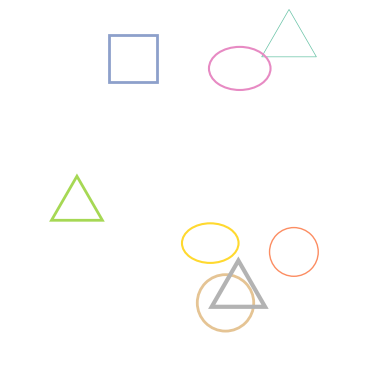[{"shape": "triangle", "thickness": 0.5, "radius": 0.41, "center": [0.751, 0.893]}, {"shape": "circle", "thickness": 1, "radius": 0.32, "center": [0.763, 0.346]}, {"shape": "square", "thickness": 2, "radius": 0.31, "center": [0.345, 0.849]}, {"shape": "oval", "thickness": 1.5, "radius": 0.4, "center": [0.623, 0.822]}, {"shape": "triangle", "thickness": 2, "radius": 0.38, "center": [0.2, 0.466]}, {"shape": "oval", "thickness": 1.5, "radius": 0.37, "center": [0.546, 0.369]}, {"shape": "circle", "thickness": 2, "radius": 0.37, "center": [0.586, 0.213]}, {"shape": "triangle", "thickness": 3, "radius": 0.4, "center": [0.619, 0.243]}]